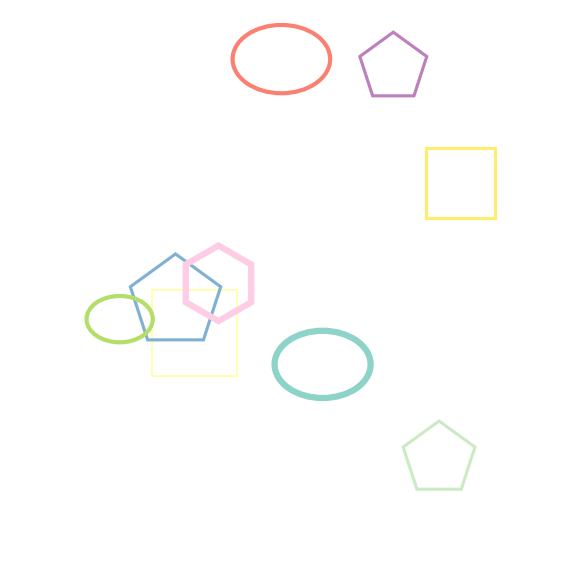[{"shape": "oval", "thickness": 3, "radius": 0.42, "center": [0.559, 0.368]}, {"shape": "square", "thickness": 1, "radius": 0.37, "center": [0.337, 0.422]}, {"shape": "oval", "thickness": 2, "radius": 0.42, "center": [0.487, 0.897]}, {"shape": "pentagon", "thickness": 1.5, "radius": 0.41, "center": [0.304, 0.477]}, {"shape": "oval", "thickness": 2, "radius": 0.29, "center": [0.207, 0.446]}, {"shape": "hexagon", "thickness": 3, "radius": 0.33, "center": [0.378, 0.508]}, {"shape": "pentagon", "thickness": 1.5, "radius": 0.3, "center": [0.681, 0.882]}, {"shape": "pentagon", "thickness": 1.5, "radius": 0.33, "center": [0.76, 0.205]}, {"shape": "square", "thickness": 1.5, "radius": 0.3, "center": [0.798, 0.682]}]